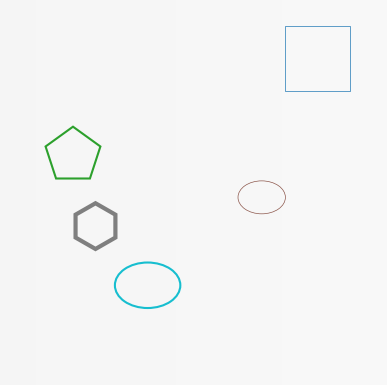[{"shape": "square", "thickness": 0.5, "radius": 0.42, "center": [0.819, 0.848]}, {"shape": "pentagon", "thickness": 1.5, "radius": 0.37, "center": [0.188, 0.597]}, {"shape": "oval", "thickness": 0.5, "radius": 0.31, "center": [0.675, 0.487]}, {"shape": "hexagon", "thickness": 3, "radius": 0.3, "center": [0.246, 0.413]}, {"shape": "oval", "thickness": 1.5, "radius": 0.42, "center": [0.381, 0.259]}]